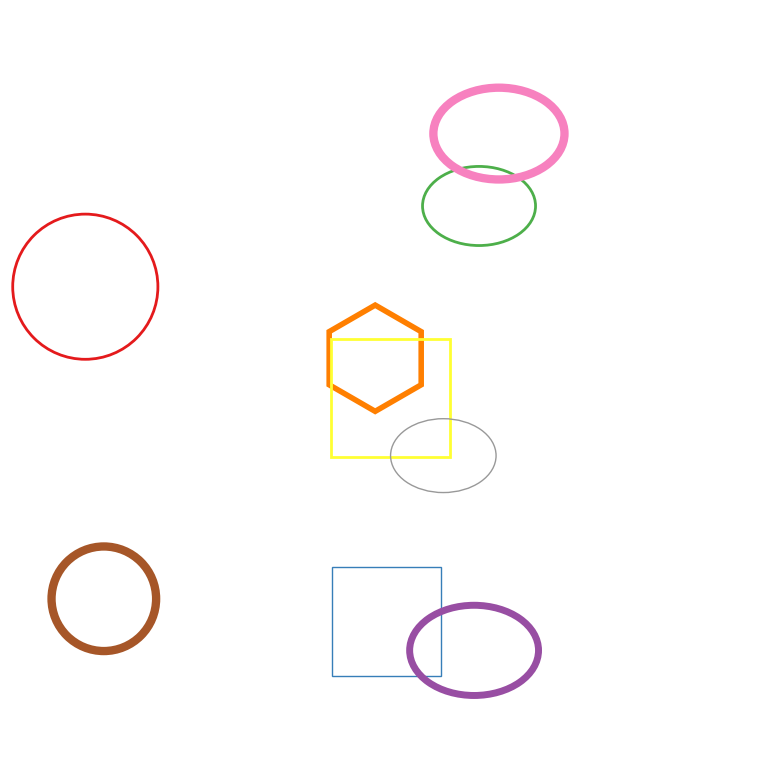[{"shape": "circle", "thickness": 1, "radius": 0.47, "center": [0.111, 0.628]}, {"shape": "square", "thickness": 0.5, "radius": 0.35, "center": [0.501, 0.193]}, {"shape": "oval", "thickness": 1, "radius": 0.37, "center": [0.622, 0.732]}, {"shape": "oval", "thickness": 2.5, "radius": 0.42, "center": [0.616, 0.155]}, {"shape": "hexagon", "thickness": 2, "radius": 0.34, "center": [0.487, 0.535]}, {"shape": "square", "thickness": 1, "radius": 0.38, "center": [0.507, 0.483]}, {"shape": "circle", "thickness": 3, "radius": 0.34, "center": [0.135, 0.222]}, {"shape": "oval", "thickness": 3, "radius": 0.43, "center": [0.648, 0.827]}, {"shape": "oval", "thickness": 0.5, "radius": 0.34, "center": [0.576, 0.408]}]